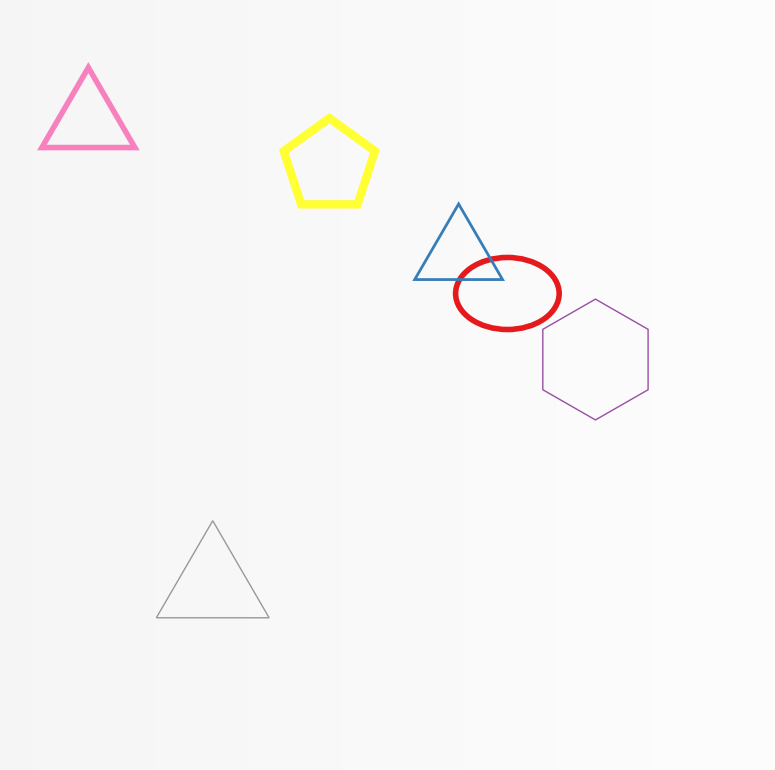[{"shape": "oval", "thickness": 2, "radius": 0.33, "center": [0.655, 0.619]}, {"shape": "triangle", "thickness": 1, "radius": 0.33, "center": [0.592, 0.67]}, {"shape": "hexagon", "thickness": 0.5, "radius": 0.39, "center": [0.768, 0.533]}, {"shape": "pentagon", "thickness": 3, "radius": 0.31, "center": [0.425, 0.785]}, {"shape": "triangle", "thickness": 2, "radius": 0.35, "center": [0.114, 0.843]}, {"shape": "triangle", "thickness": 0.5, "radius": 0.42, "center": [0.274, 0.24]}]